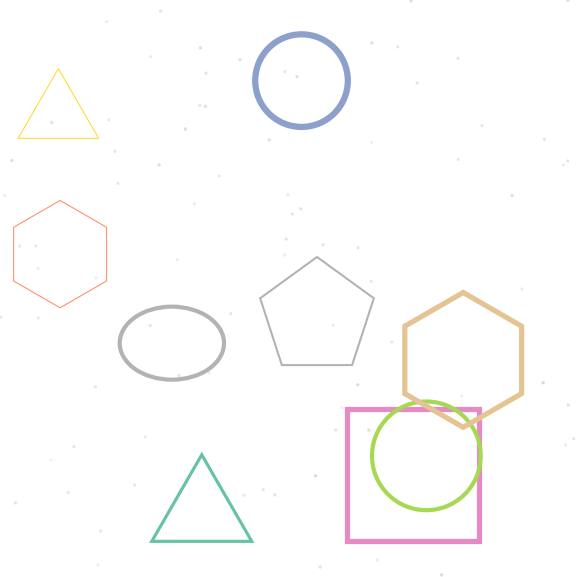[{"shape": "triangle", "thickness": 1.5, "radius": 0.5, "center": [0.349, 0.112]}, {"shape": "hexagon", "thickness": 0.5, "radius": 0.46, "center": [0.104, 0.559]}, {"shape": "circle", "thickness": 3, "radius": 0.4, "center": [0.522, 0.86]}, {"shape": "square", "thickness": 2.5, "radius": 0.57, "center": [0.715, 0.177]}, {"shape": "circle", "thickness": 2, "radius": 0.47, "center": [0.738, 0.21]}, {"shape": "triangle", "thickness": 0.5, "radius": 0.4, "center": [0.101, 0.8]}, {"shape": "hexagon", "thickness": 2.5, "radius": 0.58, "center": [0.802, 0.376]}, {"shape": "pentagon", "thickness": 1, "radius": 0.52, "center": [0.549, 0.451]}, {"shape": "oval", "thickness": 2, "radius": 0.45, "center": [0.298, 0.405]}]